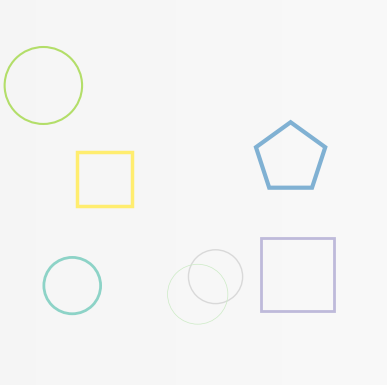[{"shape": "circle", "thickness": 2, "radius": 0.37, "center": [0.186, 0.258]}, {"shape": "square", "thickness": 2, "radius": 0.47, "center": [0.768, 0.287]}, {"shape": "pentagon", "thickness": 3, "radius": 0.47, "center": [0.75, 0.589]}, {"shape": "circle", "thickness": 1.5, "radius": 0.5, "center": [0.112, 0.778]}, {"shape": "circle", "thickness": 1, "radius": 0.35, "center": [0.556, 0.281]}, {"shape": "circle", "thickness": 0.5, "radius": 0.39, "center": [0.51, 0.236]}, {"shape": "square", "thickness": 2.5, "radius": 0.35, "center": [0.269, 0.536]}]